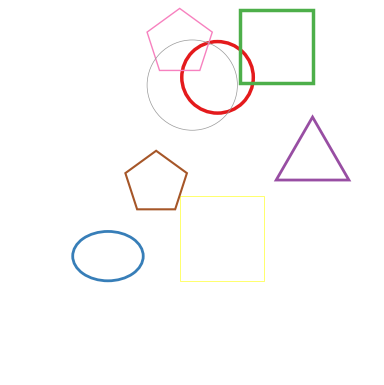[{"shape": "circle", "thickness": 2.5, "radius": 0.46, "center": [0.565, 0.799]}, {"shape": "oval", "thickness": 2, "radius": 0.46, "center": [0.28, 0.335]}, {"shape": "square", "thickness": 2.5, "radius": 0.48, "center": [0.718, 0.88]}, {"shape": "triangle", "thickness": 2, "radius": 0.55, "center": [0.812, 0.587]}, {"shape": "square", "thickness": 0.5, "radius": 0.55, "center": [0.576, 0.38]}, {"shape": "pentagon", "thickness": 1.5, "radius": 0.42, "center": [0.406, 0.524]}, {"shape": "pentagon", "thickness": 1, "radius": 0.45, "center": [0.467, 0.889]}, {"shape": "circle", "thickness": 0.5, "radius": 0.59, "center": [0.499, 0.779]}]